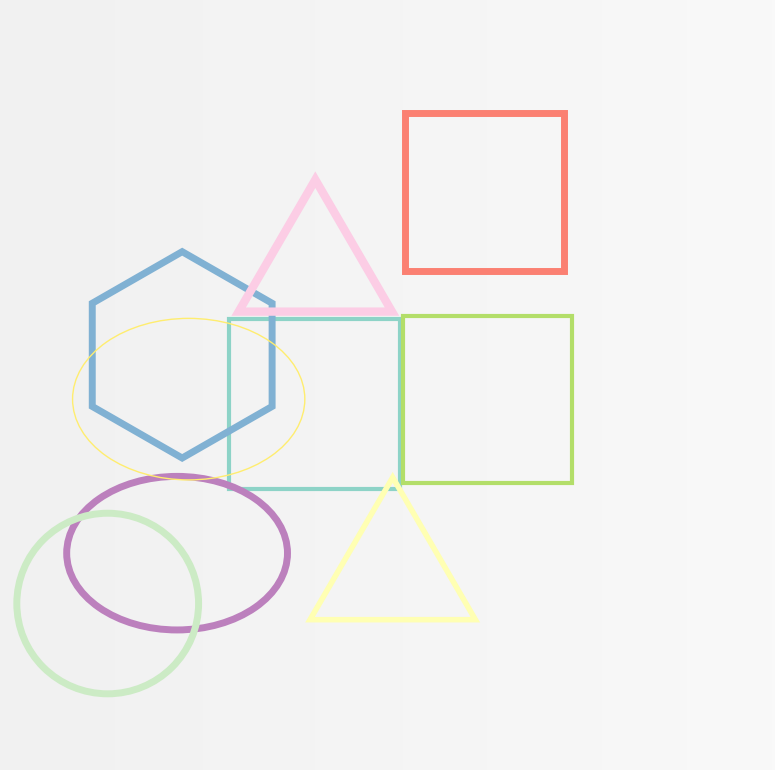[{"shape": "square", "thickness": 1.5, "radius": 0.55, "center": [0.406, 0.475]}, {"shape": "triangle", "thickness": 2, "radius": 0.62, "center": [0.507, 0.257]}, {"shape": "square", "thickness": 2.5, "radius": 0.51, "center": [0.625, 0.751]}, {"shape": "hexagon", "thickness": 2.5, "radius": 0.67, "center": [0.235, 0.539]}, {"shape": "square", "thickness": 1.5, "radius": 0.54, "center": [0.629, 0.481]}, {"shape": "triangle", "thickness": 3, "radius": 0.57, "center": [0.407, 0.652]}, {"shape": "oval", "thickness": 2.5, "radius": 0.71, "center": [0.228, 0.282]}, {"shape": "circle", "thickness": 2.5, "radius": 0.59, "center": [0.139, 0.216]}, {"shape": "oval", "thickness": 0.5, "radius": 0.75, "center": [0.243, 0.482]}]